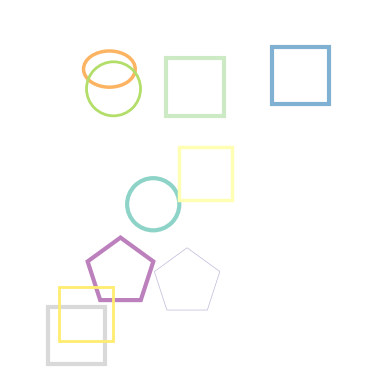[{"shape": "circle", "thickness": 3, "radius": 0.34, "center": [0.398, 0.469]}, {"shape": "square", "thickness": 2.5, "radius": 0.34, "center": [0.533, 0.55]}, {"shape": "pentagon", "thickness": 0.5, "radius": 0.45, "center": [0.486, 0.267]}, {"shape": "square", "thickness": 3, "radius": 0.38, "center": [0.781, 0.804]}, {"shape": "oval", "thickness": 2.5, "radius": 0.34, "center": [0.284, 0.821]}, {"shape": "circle", "thickness": 2, "radius": 0.35, "center": [0.295, 0.769]}, {"shape": "square", "thickness": 3, "radius": 0.37, "center": [0.199, 0.129]}, {"shape": "pentagon", "thickness": 3, "radius": 0.45, "center": [0.313, 0.293]}, {"shape": "square", "thickness": 3, "radius": 0.38, "center": [0.506, 0.774]}, {"shape": "square", "thickness": 2, "radius": 0.35, "center": [0.223, 0.184]}]